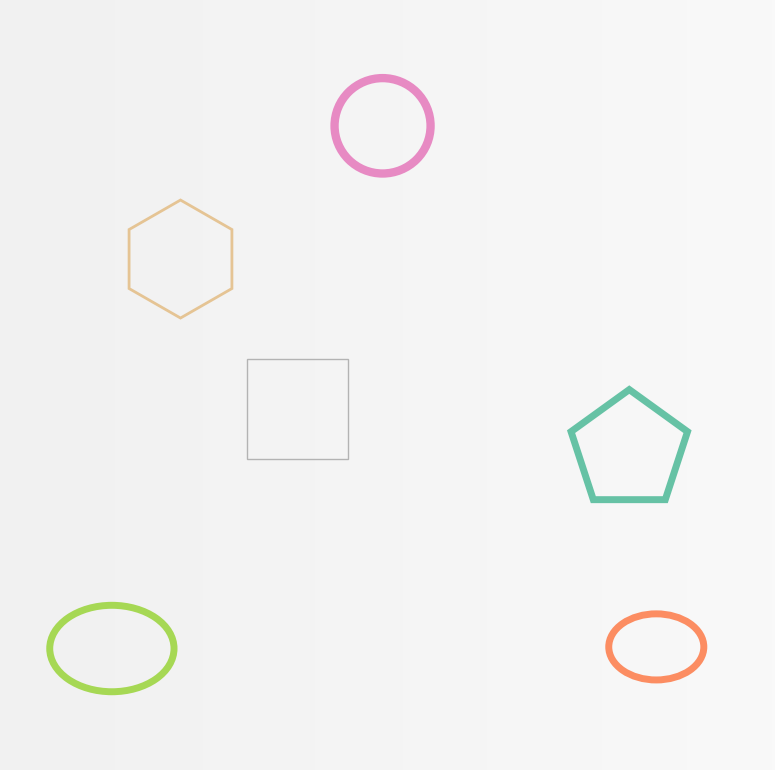[{"shape": "pentagon", "thickness": 2.5, "radius": 0.4, "center": [0.812, 0.415]}, {"shape": "oval", "thickness": 2.5, "radius": 0.31, "center": [0.847, 0.16]}, {"shape": "circle", "thickness": 3, "radius": 0.31, "center": [0.494, 0.837]}, {"shape": "oval", "thickness": 2.5, "radius": 0.4, "center": [0.144, 0.158]}, {"shape": "hexagon", "thickness": 1, "radius": 0.38, "center": [0.233, 0.664]}, {"shape": "square", "thickness": 0.5, "radius": 0.33, "center": [0.384, 0.469]}]